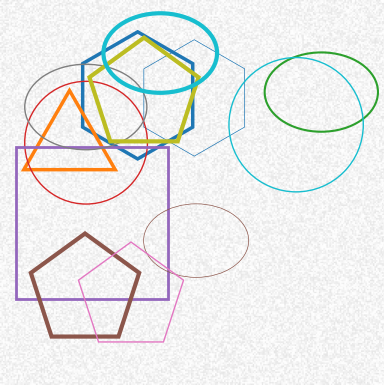[{"shape": "hexagon", "thickness": 0.5, "radius": 0.76, "center": [0.505, 0.746]}, {"shape": "hexagon", "thickness": 2.5, "radius": 0.83, "center": [0.358, 0.752]}, {"shape": "triangle", "thickness": 2.5, "radius": 0.69, "center": [0.181, 0.628]}, {"shape": "oval", "thickness": 1.5, "radius": 0.74, "center": [0.835, 0.761]}, {"shape": "circle", "thickness": 1, "radius": 0.8, "center": [0.224, 0.629]}, {"shape": "square", "thickness": 2, "radius": 0.99, "center": [0.239, 0.421]}, {"shape": "pentagon", "thickness": 3, "radius": 0.74, "center": [0.221, 0.245]}, {"shape": "oval", "thickness": 0.5, "radius": 0.68, "center": [0.509, 0.375]}, {"shape": "pentagon", "thickness": 1, "radius": 0.72, "center": [0.34, 0.228]}, {"shape": "oval", "thickness": 1, "radius": 0.79, "center": [0.223, 0.722]}, {"shape": "pentagon", "thickness": 3, "radius": 0.74, "center": [0.374, 0.753]}, {"shape": "circle", "thickness": 1, "radius": 0.87, "center": [0.769, 0.676]}, {"shape": "oval", "thickness": 3, "radius": 0.74, "center": [0.416, 0.862]}]